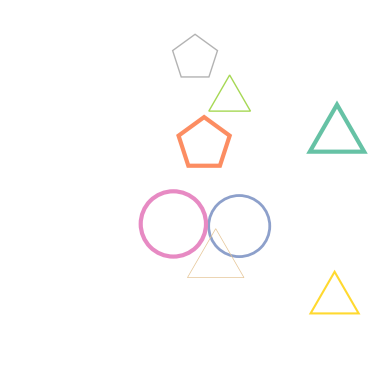[{"shape": "triangle", "thickness": 3, "radius": 0.41, "center": [0.875, 0.647]}, {"shape": "pentagon", "thickness": 3, "radius": 0.35, "center": [0.53, 0.626]}, {"shape": "circle", "thickness": 2, "radius": 0.4, "center": [0.621, 0.413]}, {"shape": "circle", "thickness": 3, "radius": 0.42, "center": [0.45, 0.418]}, {"shape": "triangle", "thickness": 1, "radius": 0.31, "center": [0.596, 0.743]}, {"shape": "triangle", "thickness": 1.5, "radius": 0.36, "center": [0.869, 0.222]}, {"shape": "triangle", "thickness": 0.5, "radius": 0.42, "center": [0.56, 0.321]}, {"shape": "pentagon", "thickness": 1, "radius": 0.31, "center": [0.507, 0.85]}]